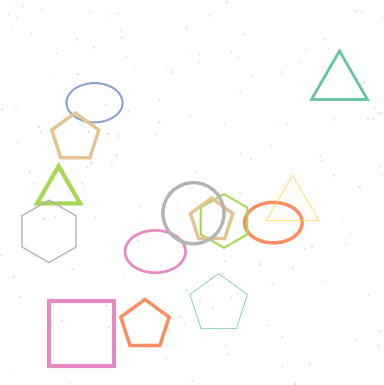[{"shape": "triangle", "thickness": 2, "radius": 0.42, "center": [0.882, 0.784]}, {"shape": "pentagon", "thickness": 0.5, "radius": 0.39, "center": [0.568, 0.211]}, {"shape": "pentagon", "thickness": 2.5, "radius": 0.33, "center": [0.376, 0.156]}, {"shape": "oval", "thickness": 2.5, "radius": 0.37, "center": [0.71, 0.422]}, {"shape": "oval", "thickness": 1.5, "radius": 0.36, "center": [0.246, 0.733]}, {"shape": "oval", "thickness": 2, "radius": 0.39, "center": [0.403, 0.347]}, {"shape": "square", "thickness": 3, "radius": 0.42, "center": [0.212, 0.133]}, {"shape": "hexagon", "thickness": 1.5, "radius": 0.35, "center": [0.582, 0.426]}, {"shape": "triangle", "thickness": 3, "radius": 0.32, "center": [0.152, 0.504]}, {"shape": "triangle", "thickness": 0.5, "radius": 0.4, "center": [0.76, 0.466]}, {"shape": "pentagon", "thickness": 2.5, "radius": 0.32, "center": [0.196, 0.642]}, {"shape": "pentagon", "thickness": 2.5, "radius": 0.29, "center": [0.55, 0.427]}, {"shape": "circle", "thickness": 2.5, "radius": 0.4, "center": [0.503, 0.446]}, {"shape": "hexagon", "thickness": 1, "radius": 0.4, "center": [0.127, 0.399]}]